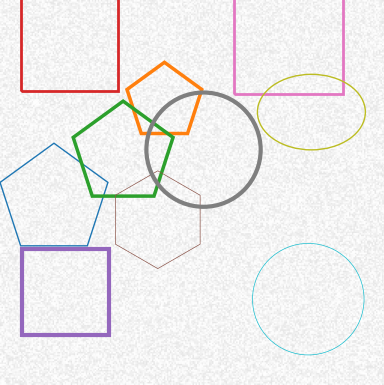[{"shape": "pentagon", "thickness": 1, "radius": 0.74, "center": [0.14, 0.481]}, {"shape": "pentagon", "thickness": 2.5, "radius": 0.51, "center": [0.427, 0.736]}, {"shape": "pentagon", "thickness": 2.5, "radius": 0.68, "center": [0.32, 0.601]}, {"shape": "square", "thickness": 2, "radius": 0.63, "center": [0.181, 0.889]}, {"shape": "square", "thickness": 3, "radius": 0.56, "center": [0.17, 0.242]}, {"shape": "hexagon", "thickness": 0.5, "radius": 0.64, "center": [0.41, 0.429]}, {"shape": "square", "thickness": 2, "radius": 0.71, "center": [0.749, 0.897]}, {"shape": "circle", "thickness": 3, "radius": 0.74, "center": [0.529, 0.611]}, {"shape": "oval", "thickness": 1, "radius": 0.7, "center": [0.809, 0.709]}, {"shape": "circle", "thickness": 0.5, "radius": 0.72, "center": [0.801, 0.223]}]